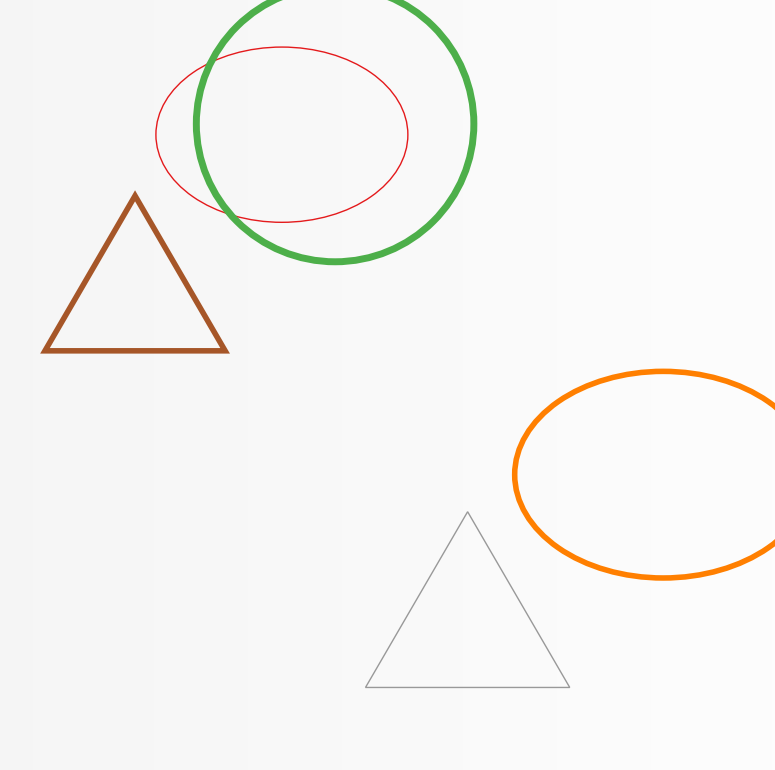[{"shape": "oval", "thickness": 0.5, "radius": 0.81, "center": [0.364, 0.825]}, {"shape": "circle", "thickness": 2.5, "radius": 0.9, "center": [0.432, 0.839]}, {"shape": "oval", "thickness": 2, "radius": 0.96, "center": [0.856, 0.384]}, {"shape": "triangle", "thickness": 2, "radius": 0.67, "center": [0.174, 0.611]}, {"shape": "triangle", "thickness": 0.5, "radius": 0.76, "center": [0.603, 0.183]}]